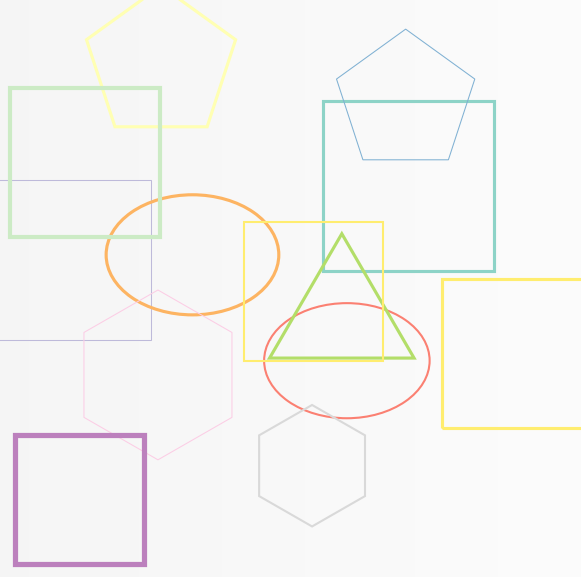[{"shape": "square", "thickness": 1.5, "radius": 0.74, "center": [0.702, 0.677]}, {"shape": "pentagon", "thickness": 1.5, "radius": 0.67, "center": [0.277, 0.889]}, {"shape": "square", "thickness": 0.5, "radius": 0.69, "center": [0.121, 0.549]}, {"shape": "oval", "thickness": 1, "radius": 0.71, "center": [0.597, 0.375]}, {"shape": "pentagon", "thickness": 0.5, "radius": 0.63, "center": [0.698, 0.824]}, {"shape": "oval", "thickness": 1.5, "radius": 0.74, "center": [0.331, 0.558]}, {"shape": "triangle", "thickness": 1.5, "radius": 0.72, "center": [0.588, 0.451]}, {"shape": "hexagon", "thickness": 0.5, "radius": 0.74, "center": [0.272, 0.35]}, {"shape": "hexagon", "thickness": 1, "radius": 0.53, "center": [0.537, 0.193]}, {"shape": "square", "thickness": 2.5, "radius": 0.56, "center": [0.136, 0.134]}, {"shape": "square", "thickness": 2, "radius": 0.64, "center": [0.146, 0.717]}, {"shape": "square", "thickness": 1, "radius": 0.6, "center": [0.539, 0.494]}, {"shape": "square", "thickness": 1.5, "radius": 0.64, "center": [0.89, 0.387]}]